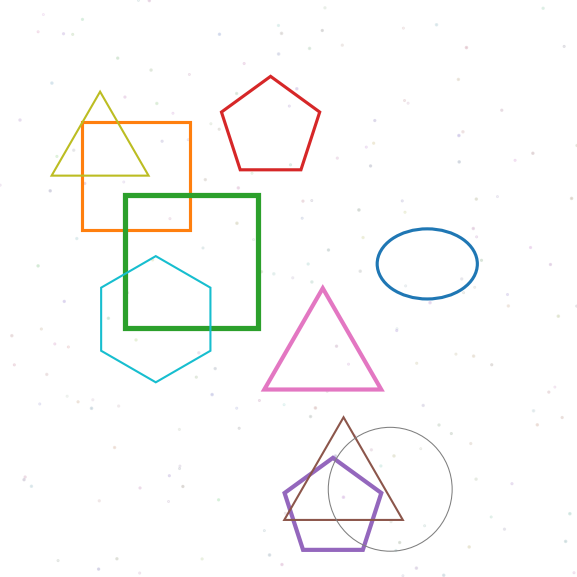[{"shape": "oval", "thickness": 1.5, "radius": 0.43, "center": [0.74, 0.542]}, {"shape": "square", "thickness": 1.5, "radius": 0.47, "center": [0.235, 0.694]}, {"shape": "square", "thickness": 2.5, "radius": 0.58, "center": [0.331, 0.546]}, {"shape": "pentagon", "thickness": 1.5, "radius": 0.45, "center": [0.469, 0.777]}, {"shape": "pentagon", "thickness": 2, "radius": 0.44, "center": [0.577, 0.118]}, {"shape": "triangle", "thickness": 1, "radius": 0.59, "center": [0.595, 0.158]}, {"shape": "triangle", "thickness": 2, "radius": 0.58, "center": [0.559, 0.383]}, {"shape": "circle", "thickness": 0.5, "radius": 0.54, "center": [0.676, 0.152]}, {"shape": "triangle", "thickness": 1, "radius": 0.48, "center": [0.173, 0.743]}, {"shape": "hexagon", "thickness": 1, "radius": 0.55, "center": [0.27, 0.446]}]